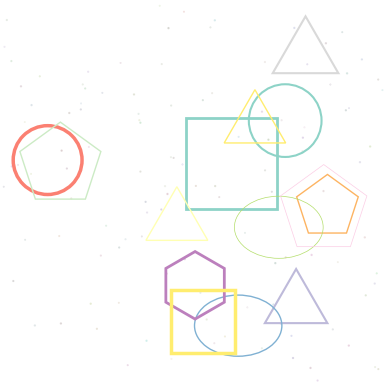[{"shape": "circle", "thickness": 1.5, "radius": 0.47, "center": [0.741, 0.687]}, {"shape": "square", "thickness": 2, "radius": 0.59, "center": [0.601, 0.575]}, {"shape": "triangle", "thickness": 1, "radius": 0.46, "center": [0.459, 0.422]}, {"shape": "triangle", "thickness": 1.5, "radius": 0.47, "center": [0.769, 0.208]}, {"shape": "circle", "thickness": 2.5, "radius": 0.45, "center": [0.124, 0.584]}, {"shape": "oval", "thickness": 1, "radius": 0.57, "center": [0.619, 0.154]}, {"shape": "pentagon", "thickness": 1, "radius": 0.42, "center": [0.851, 0.463]}, {"shape": "oval", "thickness": 0.5, "radius": 0.58, "center": [0.724, 0.41]}, {"shape": "pentagon", "thickness": 0.5, "radius": 0.59, "center": [0.841, 0.455]}, {"shape": "triangle", "thickness": 1.5, "radius": 0.49, "center": [0.794, 0.859]}, {"shape": "hexagon", "thickness": 2, "radius": 0.44, "center": [0.507, 0.259]}, {"shape": "pentagon", "thickness": 1, "radius": 0.55, "center": [0.157, 0.572]}, {"shape": "square", "thickness": 2.5, "radius": 0.41, "center": [0.527, 0.165]}, {"shape": "triangle", "thickness": 1, "radius": 0.46, "center": [0.662, 0.675]}]